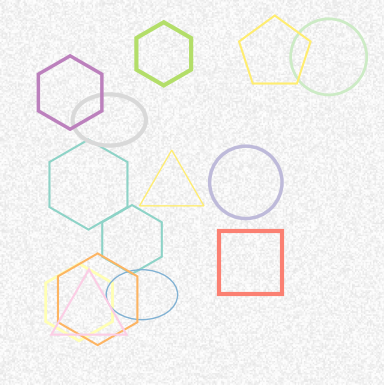[{"shape": "hexagon", "thickness": 1.5, "radius": 0.58, "center": [0.23, 0.521]}, {"shape": "hexagon", "thickness": 1.5, "radius": 0.45, "center": [0.343, 0.378]}, {"shape": "hexagon", "thickness": 2, "radius": 0.5, "center": [0.205, 0.215]}, {"shape": "circle", "thickness": 2.5, "radius": 0.47, "center": [0.639, 0.526]}, {"shape": "square", "thickness": 3, "radius": 0.41, "center": [0.651, 0.319]}, {"shape": "oval", "thickness": 1, "radius": 0.46, "center": [0.369, 0.235]}, {"shape": "hexagon", "thickness": 1.5, "radius": 0.6, "center": [0.254, 0.223]}, {"shape": "hexagon", "thickness": 3, "radius": 0.41, "center": [0.425, 0.86]}, {"shape": "triangle", "thickness": 1.5, "radius": 0.56, "center": [0.231, 0.187]}, {"shape": "oval", "thickness": 3, "radius": 0.48, "center": [0.284, 0.688]}, {"shape": "hexagon", "thickness": 2.5, "radius": 0.48, "center": [0.182, 0.76]}, {"shape": "circle", "thickness": 2, "radius": 0.49, "center": [0.854, 0.852]}, {"shape": "triangle", "thickness": 1, "radius": 0.48, "center": [0.446, 0.514]}, {"shape": "pentagon", "thickness": 1.5, "radius": 0.49, "center": [0.714, 0.862]}]